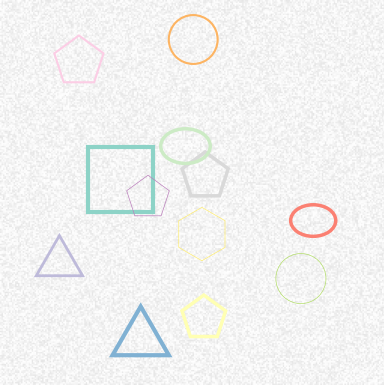[{"shape": "square", "thickness": 3, "radius": 0.42, "center": [0.313, 0.534]}, {"shape": "pentagon", "thickness": 2.5, "radius": 0.3, "center": [0.529, 0.174]}, {"shape": "triangle", "thickness": 2, "radius": 0.35, "center": [0.154, 0.319]}, {"shape": "oval", "thickness": 2.5, "radius": 0.29, "center": [0.814, 0.427]}, {"shape": "triangle", "thickness": 3, "radius": 0.42, "center": [0.365, 0.12]}, {"shape": "circle", "thickness": 1.5, "radius": 0.32, "center": [0.502, 0.897]}, {"shape": "circle", "thickness": 0.5, "radius": 0.33, "center": [0.782, 0.276]}, {"shape": "pentagon", "thickness": 1.5, "radius": 0.34, "center": [0.205, 0.841]}, {"shape": "pentagon", "thickness": 2.5, "radius": 0.31, "center": [0.533, 0.542]}, {"shape": "pentagon", "thickness": 0.5, "radius": 0.29, "center": [0.384, 0.487]}, {"shape": "oval", "thickness": 2.5, "radius": 0.32, "center": [0.482, 0.621]}, {"shape": "hexagon", "thickness": 0.5, "radius": 0.35, "center": [0.524, 0.392]}]